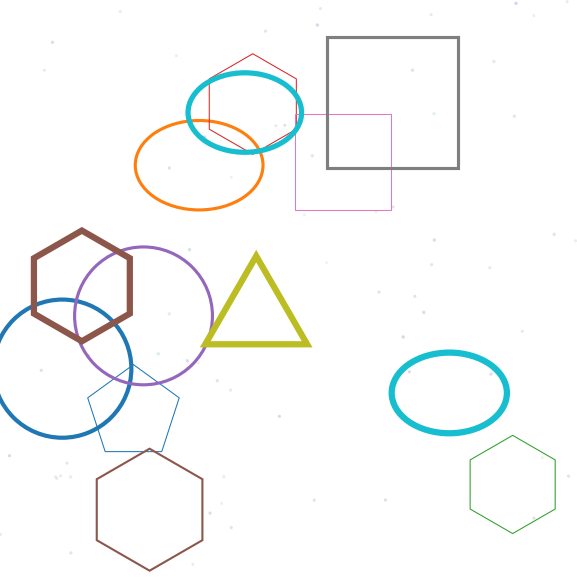[{"shape": "pentagon", "thickness": 0.5, "radius": 0.42, "center": [0.231, 0.284]}, {"shape": "circle", "thickness": 2, "radius": 0.6, "center": [0.108, 0.361]}, {"shape": "oval", "thickness": 1.5, "radius": 0.55, "center": [0.345, 0.713]}, {"shape": "hexagon", "thickness": 0.5, "radius": 0.43, "center": [0.888, 0.16]}, {"shape": "hexagon", "thickness": 0.5, "radius": 0.44, "center": [0.438, 0.819]}, {"shape": "circle", "thickness": 1.5, "radius": 0.6, "center": [0.249, 0.452]}, {"shape": "hexagon", "thickness": 1, "radius": 0.53, "center": [0.259, 0.117]}, {"shape": "hexagon", "thickness": 3, "radius": 0.48, "center": [0.142, 0.504]}, {"shape": "square", "thickness": 0.5, "radius": 0.42, "center": [0.594, 0.719]}, {"shape": "square", "thickness": 1.5, "radius": 0.57, "center": [0.679, 0.822]}, {"shape": "triangle", "thickness": 3, "radius": 0.51, "center": [0.444, 0.454]}, {"shape": "oval", "thickness": 2.5, "radius": 0.49, "center": [0.424, 0.804]}, {"shape": "oval", "thickness": 3, "radius": 0.5, "center": [0.778, 0.319]}]